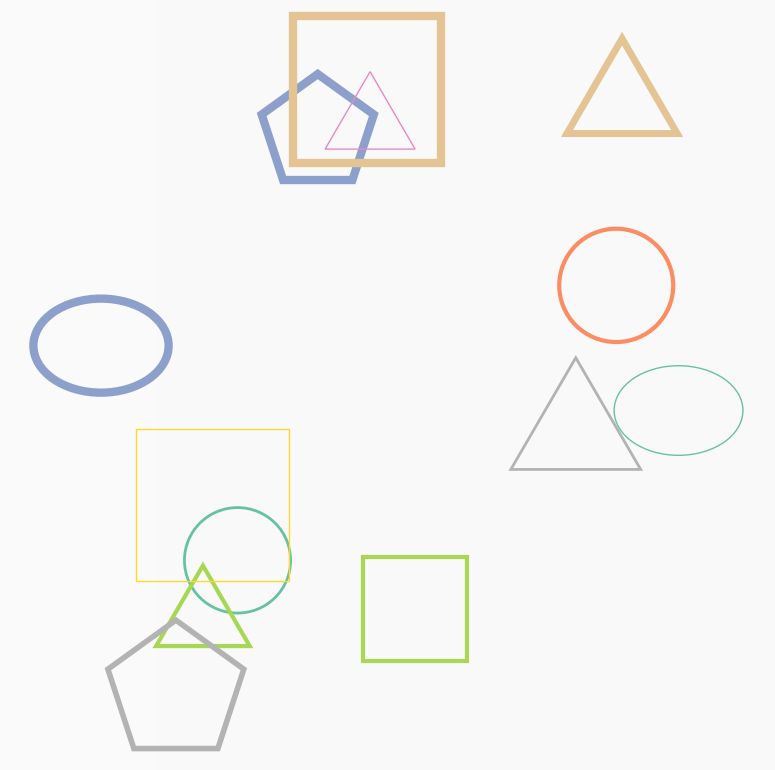[{"shape": "oval", "thickness": 0.5, "radius": 0.42, "center": [0.876, 0.467]}, {"shape": "circle", "thickness": 1, "radius": 0.34, "center": [0.306, 0.272]}, {"shape": "circle", "thickness": 1.5, "radius": 0.37, "center": [0.795, 0.629]}, {"shape": "pentagon", "thickness": 3, "radius": 0.38, "center": [0.41, 0.828]}, {"shape": "oval", "thickness": 3, "radius": 0.44, "center": [0.13, 0.551]}, {"shape": "triangle", "thickness": 0.5, "radius": 0.34, "center": [0.478, 0.84]}, {"shape": "square", "thickness": 1.5, "radius": 0.34, "center": [0.536, 0.209]}, {"shape": "triangle", "thickness": 1.5, "radius": 0.35, "center": [0.262, 0.196]}, {"shape": "square", "thickness": 0.5, "radius": 0.5, "center": [0.274, 0.344]}, {"shape": "triangle", "thickness": 2.5, "radius": 0.41, "center": [0.803, 0.868]}, {"shape": "square", "thickness": 3, "radius": 0.48, "center": [0.474, 0.884]}, {"shape": "pentagon", "thickness": 2, "radius": 0.46, "center": [0.227, 0.102]}, {"shape": "triangle", "thickness": 1, "radius": 0.48, "center": [0.743, 0.439]}]